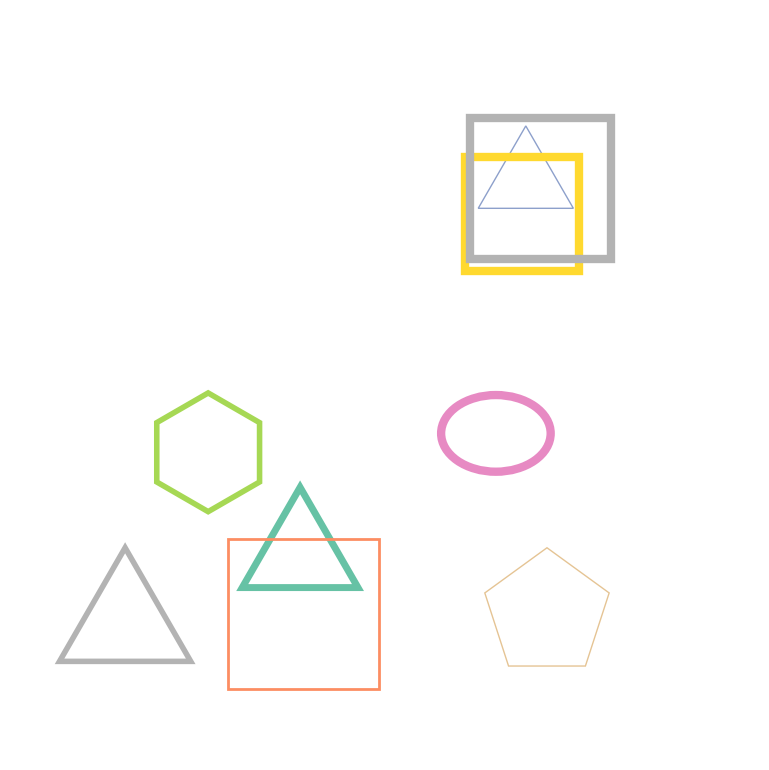[{"shape": "triangle", "thickness": 2.5, "radius": 0.43, "center": [0.39, 0.28]}, {"shape": "square", "thickness": 1, "radius": 0.49, "center": [0.394, 0.202]}, {"shape": "triangle", "thickness": 0.5, "radius": 0.36, "center": [0.683, 0.765]}, {"shape": "oval", "thickness": 3, "radius": 0.36, "center": [0.644, 0.437]}, {"shape": "hexagon", "thickness": 2, "radius": 0.39, "center": [0.27, 0.413]}, {"shape": "square", "thickness": 3, "radius": 0.37, "center": [0.678, 0.722]}, {"shape": "pentagon", "thickness": 0.5, "radius": 0.42, "center": [0.71, 0.204]}, {"shape": "triangle", "thickness": 2, "radius": 0.49, "center": [0.162, 0.19]}, {"shape": "square", "thickness": 3, "radius": 0.46, "center": [0.702, 0.756]}]